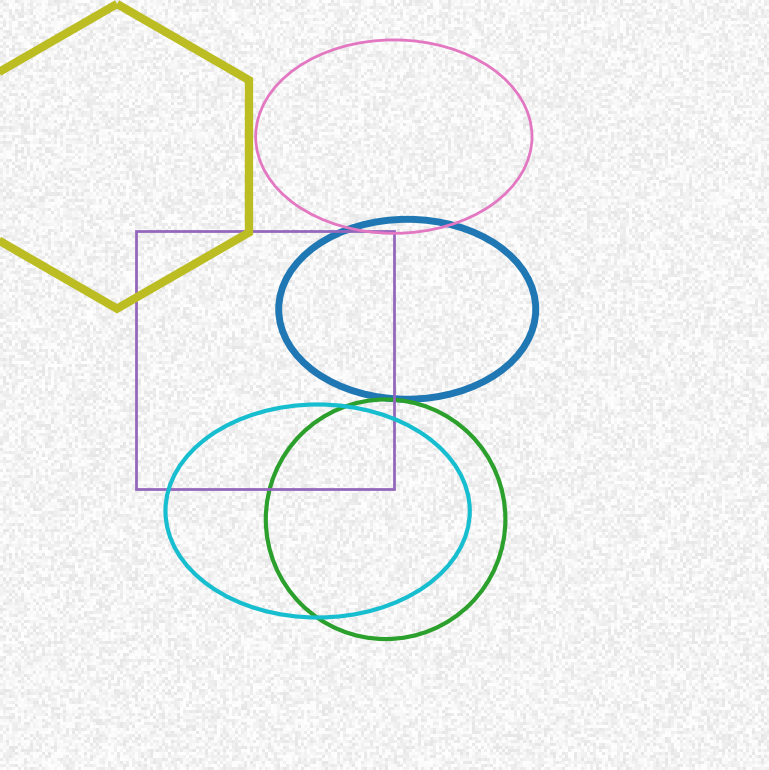[{"shape": "oval", "thickness": 2.5, "radius": 0.83, "center": [0.529, 0.598]}, {"shape": "circle", "thickness": 1.5, "radius": 0.78, "center": [0.501, 0.326]}, {"shape": "square", "thickness": 1, "radius": 0.84, "center": [0.344, 0.533]}, {"shape": "oval", "thickness": 1, "radius": 0.9, "center": [0.511, 0.823]}, {"shape": "hexagon", "thickness": 3, "radius": 0.99, "center": [0.152, 0.797]}, {"shape": "oval", "thickness": 1.5, "radius": 0.99, "center": [0.412, 0.336]}]